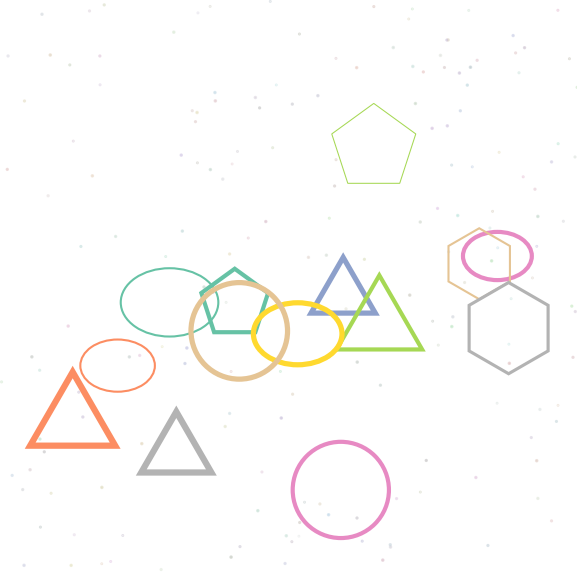[{"shape": "pentagon", "thickness": 2, "radius": 0.3, "center": [0.406, 0.473]}, {"shape": "oval", "thickness": 1, "radius": 0.42, "center": [0.294, 0.476]}, {"shape": "oval", "thickness": 1, "radius": 0.32, "center": [0.204, 0.366]}, {"shape": "triangle", "thickness": 3, "radius": 0.43, "center": [0.126, 0.27]}, {"shape": "triangle", "thickness": 2.5, "radius": 0.32, "center": [0.594, 0.489]}, {"shape": "circle", "thickness": 2, "radius": 0.42, "center": [0.59, 0.151]}, {"shape": "oval", "thickness": 2, "radius": 0.3, "center": [0.861, 0.556]}, {"shape": "pentagon", "thickness": 0.5, "radius": 0.38, "center": [0.647, 0.744]}, {"shape": "triangle", "thickness": 2, "radius": 0.43, "center": [0.657, 0.437]}, {"shape": "oval", "thickness": 2.5, "radius": 0.38, "center": [0.516, 0.421]}, {"shape": "hexagon", "thickness": 1, "radius": 0.31, "center": [0.83, 0.542]}, {"shape": "circle", "thickness": 2.5, "radius": 0.42, "center": [0.414, 0.426]}, {"shape": "hexagon", "thickness": 1.5, "radius": 0.39, "center": [0.881, 0.431]}, {"shape": "triangle", "thickness": 3, "radius": 0.35, "center": [0.305, 0.216]}]